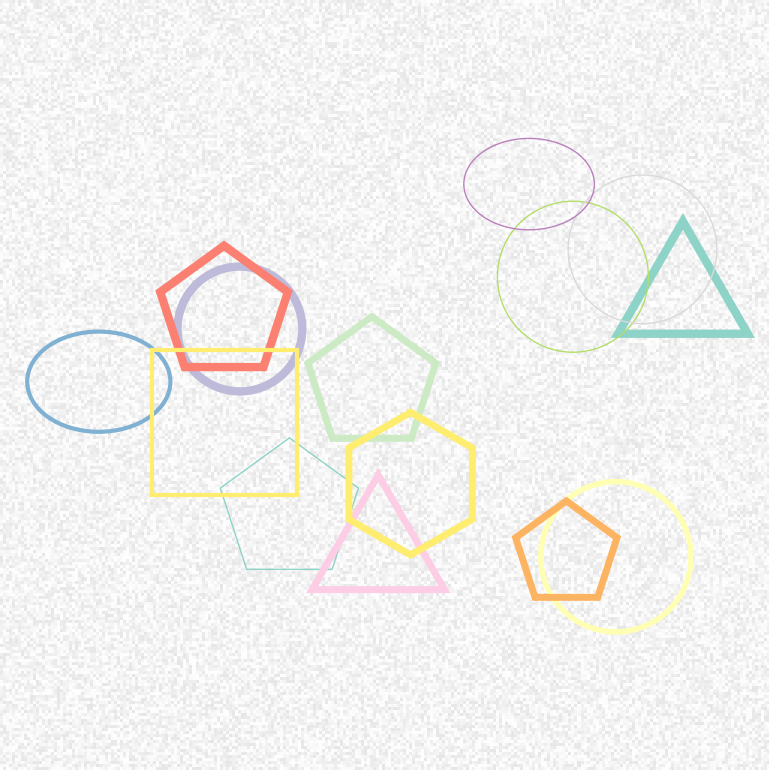[{"shape": "pentagon", "thickness": 0.5, "radius": 0.47, "center": [0.376, 0.337]}, {"shape": "triangle", "thickness": 3, "radius": 0.49, "center": [0.887, 0.615]}, {"shape": "circle", "thickness": 2, "radius": 0.49, "center": [0.8, 0.277]}, {"shape": "circle", "thickness": 3, "radius": 0.41, "center": [0.312, 0.573]}, {"shape": "pentagon", "thickness": 3, "radius": 0.44, "center": [0.291, 0.594]}, {"shape": "oval", "thickness": 1.5, "radius": 0.46, "center": [0.128, 0.504]}, {"shape": "pentagon", "thickness": 2.5, "radius": 0.35, "center": [0.736, 0.28]}, {"shape": "circle", "thickness": 0.5, "radius": 0.49, "center": [0.744, 0.641]}, {"shape": "triangle", "thickness": 2.5, "radius": 0.5, "center": [0.491, 0.284]}, {"shape": "circle", "thickness": 0.5, "radius": 0.48, "center": [0.834, 0.676]}, {"shape": "oval", "thickness": 0.5, "radius": 0.42, "center": [0.687, 0.761]}, {"shape": "pentagon", "thickness": 2.5, "radius": 0.44, "center": [0.483, 0.501]}, {"shape": "hexagon", "thickness": 2.5, "radius": 0.46, "center": [0.533, 0.372]}, {"shape": "square", "thickness": 1.5, "radius": 0.47, "center": [0.291, 0.451]}]